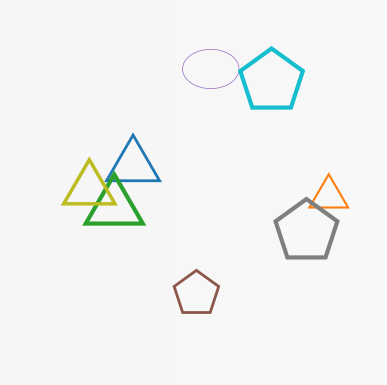[{"shape": "triangle", "thickness": 2, "radius": 0.4, "center": [0.343, 0.57]}, {"shape": "triangle", "thickness": 1.5, "radius": 0.29, "center": [0.848, 0.49]}, {"shape": "triangle", "thickness": 3, "radius": 0.43, "center": [0.295, 0.462]}, {"shape": "oval", "thickness": 0.5, "radius": 0.36, "center": [0.544, 0.821]}, {"shape": "pentagon", "thickness": 2, "radius": 0.3, "center": [0.507, 0.237]}, {"shape": "pentagon", "thickness": 3, "radius": 0.42, "center": [0.791, 0.399]}, {"shape": "triangle", "thickness": 2.5, "radius": 0.38, "center": [0.231, 0.509]}, {"shape": "pentagon", "thickness": 3, "radius": 0.42, "center": [0.701, 0.789]}]